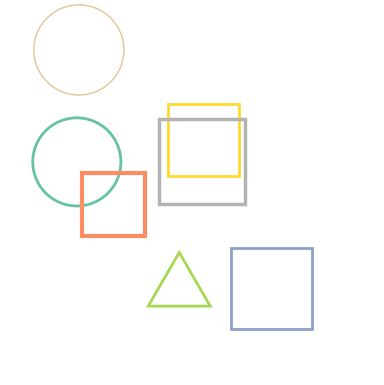[{"shape": "circle", "thickness": 2, "radius": 0.57, "center": [0.2, 0.579]}, {"shape": "square", "thickness": 3, "radius": 0.41, "center": [0.294, 0.468]}, {"shape": "square", "thickness": 2, "radius": 0.53, "center": [0.704, 0.251]}, {"shape": "triangle", "thickness": 2, "radius": 0.46, "center": [0.466, 0.251]}, {"shape": "square", "thickness": 2, "radius": 0.46, "center": [0.529, 0.636]}, {"shape": "circle", "thickness": 1, "radius": 0.59, "center": [0.205, 0.87]}, {"shape": "square", "thickness": 2.5, "radius": 0.56, "center": [0.524, 0.581]}]